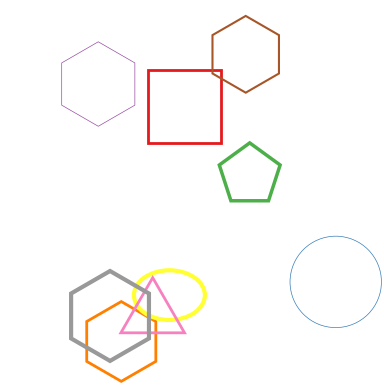[{"shape": "square", "thickness": 2, "radius": 0.47, "center": [0.479, 0.723]}, {"shape": "circle", "thickness": 0.5, "radius": 0.59, "center": [0.872, 0.268]}, {"shape": "pentagon", "thickness": 2.5, "radius": 0.42, "center": [0.649, 0.546]}, {"shape": "hexagon", "thickness": 0.5, "radius": 0.55, "center": [0.255, 0.782]}, {"shape": "hexagon", "thickness": 2, "radius": 0.52, "center": [0.315, 0.113]}, {"shape": "oval", "thickness": 3, "radius": 0.46, "center": [0.44, 0.233]}, {"shape": "hexagon", "thickness": 1.5, "radius": 0.5, "center": [0.638, 0.859]}, {"shape": "triangle", "thickness": 2, "radius": 0.48, "center": [0.397, 0.183]}, {"shape": "hexagon", "thickness": 3, "radius": 0.58, "center": [0.286, 0.179]}]